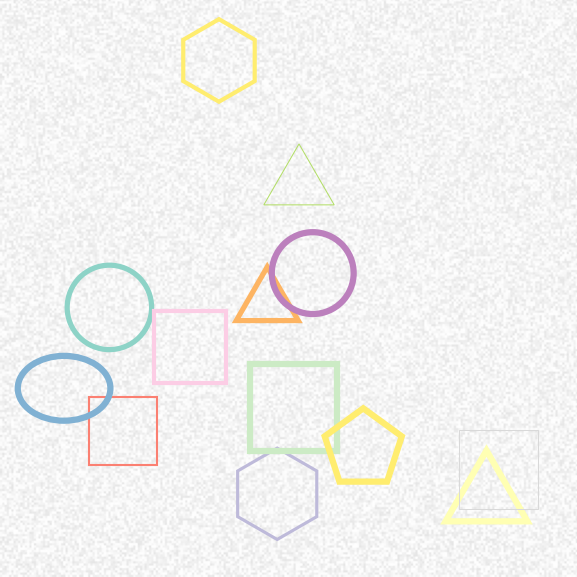[{"shape": "circle", "thickness": 2.5, "radius": 0.37, "center": [0.189, 0.467]}, {"shape": "triangle", "thickness": 3, "radius": 0.41, "center": [0.842, 0.137]}, {"shape": "hexagon", "thickness": 1.5, "radius": 0.4, "center": [0.48, 0.144]}, {"shape": "square", "thickness": 1, "radius": 0.29, "center": [0.214, 0.253]}, {"shape": "oval", "thickness": 3, "radius": 0.4, "center": [0.111, 0.327]}, {"shape": "triangle", "thickness": 2.5, "radius": 0.31, "center": [0.463, 0.475]}, {"shape": "triangle", "thickness": 0.5, "radius": 0.35, "center": [0.518, 0.68]}, {"shape": "square", "thickness": 2, "radius": 0.31, "center": [0.329, 0.398]}, {"shape": "square", "thickness": 0.5, "radius": 0.34, "center": [0.863, 0.186]}, {"shape": "circle", "thickness": 3, "radius": 0.35, "center": [0.542, 0.526]}, {"shape": "square", "thickness": 3, "radius": 0.38, "center": [0.508, 0.293]}, {"shape": "hexagon", "thickness": 2, "radius": 0.36, "center": [0.379, 0.894]}, {"shape": "pentagon", "thickness": 3, "radius": 0.35, "center": [0.629, 0.222]}]